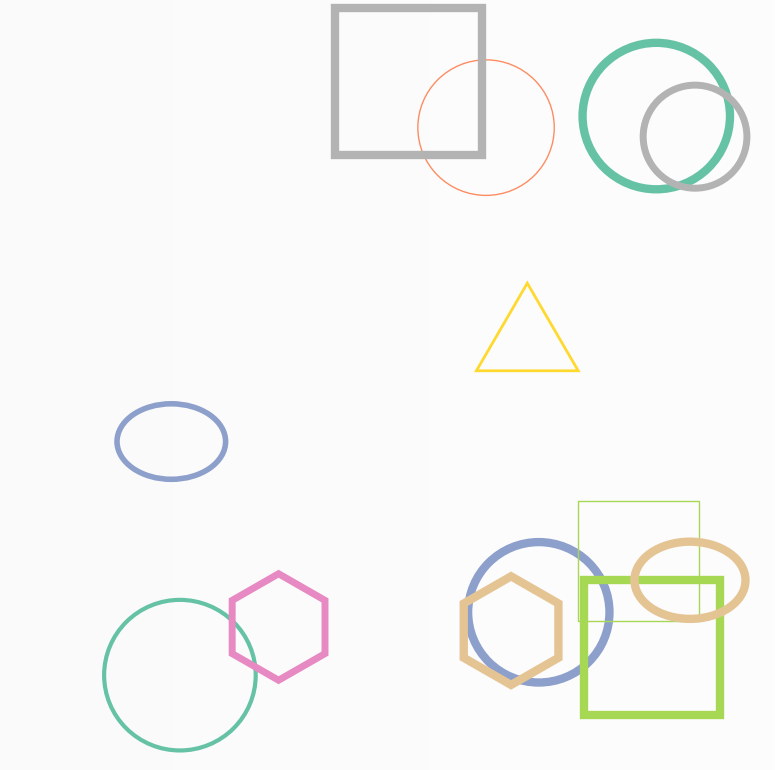[{"shape": "circle", "thickness": 1.5, "radius": 0.49, "center": [0.232, 0.123]}, {"shape": "circle", "thickness": 3, "radius": 0.48, "center": [0.847, 0.849]}, {"shape": "circle", "thickness": 0.5, "radius": 0.44, "center": [0.627, 0.834]}, {"shape": "oval", "thickness": 2, "radius": 0.35, "center": [0.221, 0.427]}, {"shape": "circle", "thickness": 3, "radius": 0.46, "center": [0.695, 0.205]}, {"shape": "hexagon", "thickness": 2.5, "radius": 0.35, "center": [0.359, 0.186]}, {"shape": "square", "thickness": 0.5, "radius": 0.39, "center": [0.824, 0.271]}, {"shape": "square", "thickness": 3, "radius": 0.44, "center": [0.841, 0.159]}, {"shape": "triangle", "thickness": 1, "radius": 0.38, "center": [0.68, 0.556]}, {"shape": "hexagon", "thickness": 3, "radius": 0.35, "center": [0.659, 0.181]}, {"shape": "oval", "thickness": 3, "radius": 0.36, "center": [0.89, 0.246]}, {"shape": "circle", "thickness": 2.5, "radius": 0.33, "center": [0.897, 0.823]}, {"shape": "square", "thickness": 3, "radius": 0.48, "center": [0.527, 0.894]}]